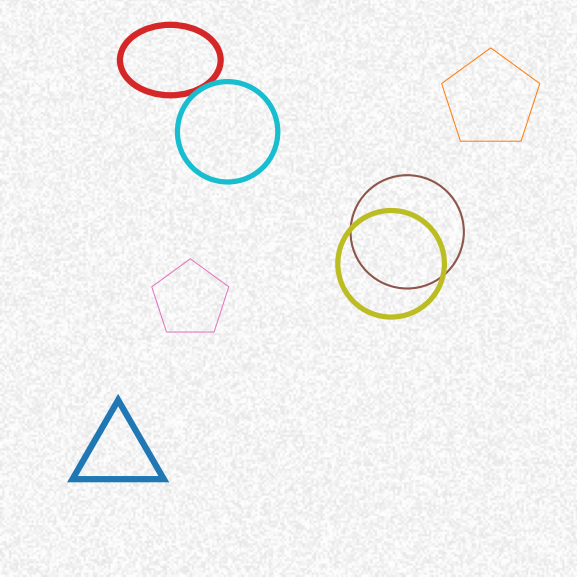[{"shape": "triangle", "thickness": 3, "radius": 0.46, "center": [0.205, 0.215]}, {"shape": "pentagon", "thickness": 0.5, "radius": 0.45, "center": [0.85, 0.827]}, {"shape": "oval", "thickness": 3, "radius": 0.44, "center": [0.295, 0.895]}, {"shape": "circle", "thickness": 1, "radius": 0.49, "center": [0.705, 0.598]}, {"shape": "pentagon", "thickness": 0.5, "radius": 0.35, "center": [0.33, 0.481]}, {"shape": "circle", "thickness": 2.5, "radius": 0.46, "center": [0.677, 0.542]}, {"shape": "circle", "thickness": 2.5, "radius": 0.43, "center": [0.394, 0.771]}]